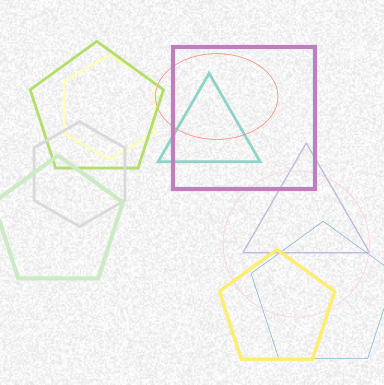[{"shape": "triangle", "thickness": 2, "radius": 0.76, "center": [0.543, 0.656]}, {"shape": "hexagon", "thickness": 1.5, "radius": 0.68, "center": [0.284, 0.721]}, {"shape": "triangle", "thickness": 1, "radius": 0.95, "center": [0.796, 0.439]}, {"shape": "oval", "thickness": 0.5, "radius": 0.8, "center": [0.563, 0.749]}, {"shape": "pentagon", "thickness": 0.5, "radius": 0.98, "center": [0.839, 0.229]}, {"shape": "pentagon", "thickness": 2, "radius": 0.91, "center": [0.252, 0.711]}, {"shape": "circle", "thickness": 0.5, "radius": 0.95, "center": [0.77, 0.366]}, {"shape": "hexagon", "thickness": 2, "radius": 0.68, "center": [0.207, 0.548]}, {"shape": "square", "thickness": 3, "radius": 0.92, "center": [0.634, 0.693]}, {"shape": "pentagon", "thickness": 3, "radius": 0.88, "center": [0.151, 0.42]}, {"shape": "pentagon", "thickness": 2.5, "radius": 0.79, "center": [0.719, 0.194]}]